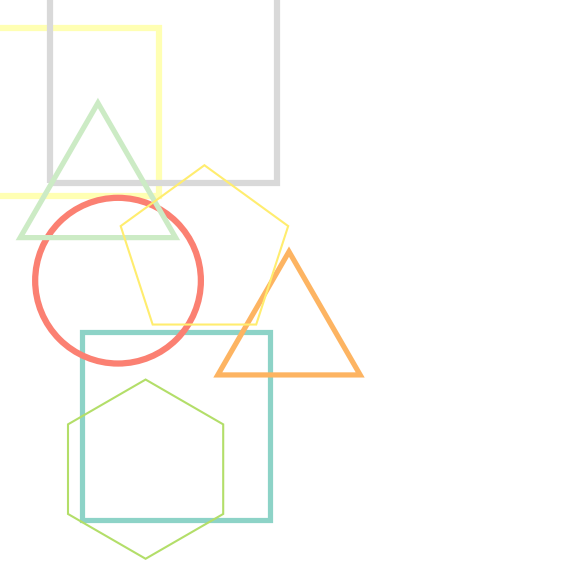[{"shape": "square", "thickness": 2.5, "radius": 0.81, "center": [0.305, 0.262]}, {"shape": "square", "thickness": 3, "radius": 0.73, "center": [0.13, 0.805]}, {"shape": "circle", "thickness": 3, "radius": 0.72, "center": [0.204, 0.513]}, {"shape": "triangle", "thickness": 2.5, "radius": 0.71, "center": [0.5, 0.421]}, {"shape": "hexagon", "thickness": 1, "radius": 0.78, "center": [0.252, 0.187]}, {"shape": "square", "thickness": 3, "radius": 0.98, "center": [0.283, 0.879]}, {"shape": "triangle", "thickness": 2.5, "radius": 0.78, "center": [0.17, 0.665]}, {"shape": "pentagon", "thickness": 1, "radius": 0.76, "center": [0.354, 0.561]}]